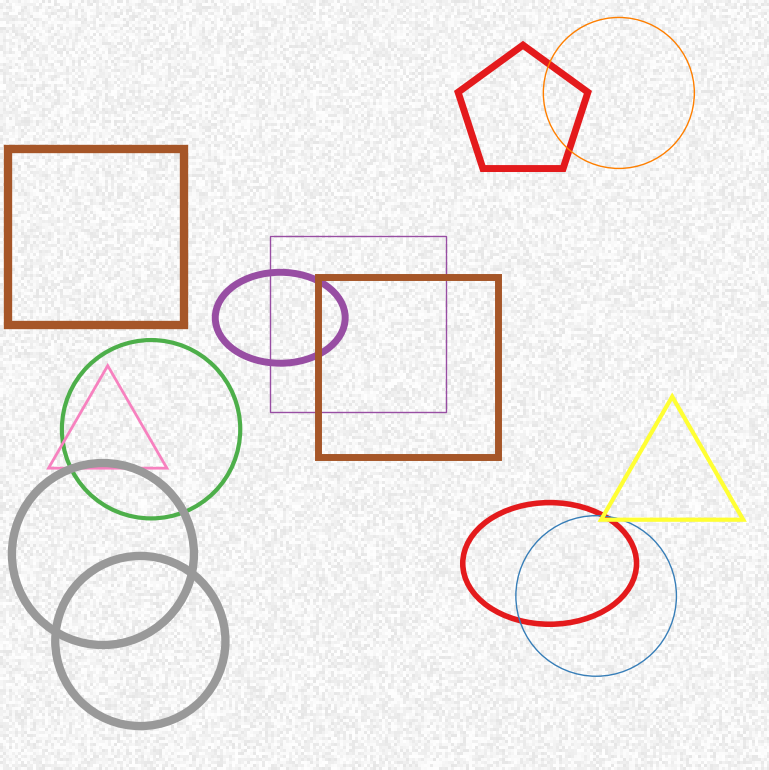[{"shape": "pentagon", "thickness": 2.5, "radius": 0.44, "center": [0.679, 0.853]}, {"shape": "oval", "thickness": 2, "radius": 0.56, "center": [0.714, 0.268]}, {"shape": "circle", "thickness": 0.5, "radius": 0.52, "center": [0.774, 0.226]}, {"shape": "circle", "thickness": 1.5, "radius": 0.58, "center": [0.196, 0.443]}, {"shape": "oval", "thickness": 2.5, "radius": 0.42, "center": [0.364, 0.587]}, {"shape": "square", "thickness": 0.5, "radius": 0.57, "center": [0.465, 0.58]}, {"shape": "circle", "thickness": 0.5, "radius": 0.49, "center": [0.804, 0.879]}, {"shape": "triangle", "thickness": 1.5, "radius": 0.53, "center": [0.873, 0.378]}, {"shape": "square", "thickness": 2.5, "radius": 0.59, "center": [0.53, 0.524]}, {"shape": "square", "thickness": 3, "radius": 0.57, "center": [0.125, 0.692]}, {"shape": "triangle", "thickness": 1, "radius": 0.44, "center": [0.14, 0.436]}, {"shape": "circle", "thickness": 3, "radius": 0.59, "center": [0.134, 0.28]}, {"shape": "circle", "thickness": 3, "radius": 0.55, "center": [0.182, 0.168]}]